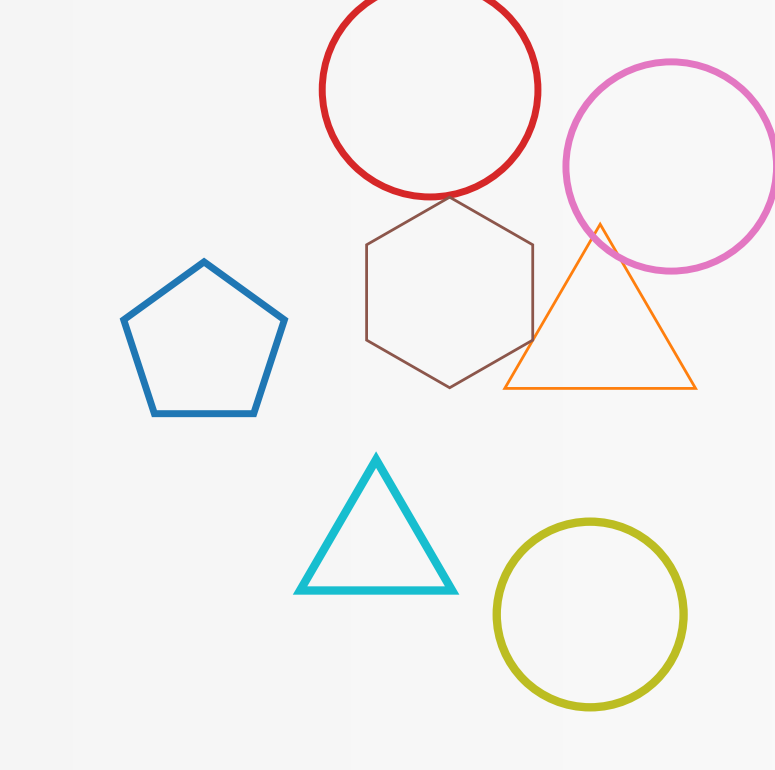[{"shape": "pentagon", "thickness": 2.5, "radius": 0.54, "center": [0.263, 0.551]}, {"shape": "triangle", "thickness": 1, "radius": 0.71, "center": [0.774, 0.567]}, {"shape": "circle", "thickness": 2.5, "radius": 0.7, "center": [0.555, 0.883]}, {"shape": "hexagon", "thickness": 1, "radius": 0.62, "center": [0.58, 0.62]}, {"shape": "circle", "thickness": 2.5, "radius": 0.68, "center": [0.866, 0.784]}, {"shape": "circle", "thickness": 3, "radius": 0.6, "center": [0.762, 0.202]}, {"shape": "triangle", "thickness": 3, "radius": 0.57, "center": [0.485, 0.29]}]